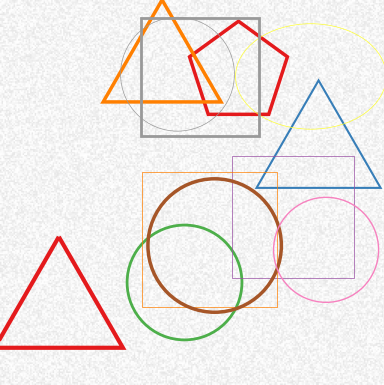[{"shape": "triangle", "thickness": 3, "radius": 0.96, "center": [0.153, 0.193]}, {"shape": "pentagon", "thickness": 2.5, "radius": 0.67, "center": [0.619, 0.811]}, {"shape": "triangle", "thickness": 1.5, "radius": 0.93, "center": [0.827, 0.605]}, {"shape": "circle", "thickness": 2, "radius": 0.75, "center": [0.479, 0.266]}, {"shape": "square", "thickness": 0.5, "radius": 0.8, "center": [0.76, 0.437]}, {"shape": "square", "thickness": 0.5, "radius": 0.87, "center": [0.544, 0.378]}, {"shape": "triangle", "thickness": 2.5, "radius": 0.88, "center": [0.421, 0.824]}, {"shape": "oval", "thickness": 0.5, "radius": 0.98, "center": [0.807, 0.801]}, {"shape": "circle", "thickness": 2.5, "radius": 0.87, "center": [0.558, 0.362]}, {"shape": "circle", "thickness": 1, "radius": 0.68, "center": [0.847, 0.351]}, {"shape": "square", "thickness": 2, "radius": 0.76, "center": [0.519, 0.8]}, {"shape": "circle", "thickness": 0.5, "radius": 0.74, "center": [0.461, 0.807]}]